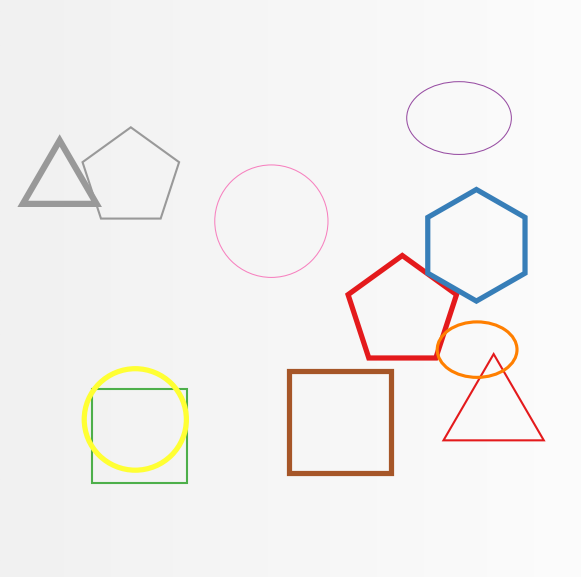[{"shape": "pentagon", "thickness": 2.5, "radius": 0.49, "center": [0.692, 0.459]}, {"shape": "triangle", "thickness": 1, "radius": 0.5, "center": [0.849, 0.286]}, {"shape": "hexagon", "thickness": 2.5, "radius": 0.48, "center": [0.82, 0.574]}, {"shape": "square", "thickness": 1, "radius": 0.41, "center": [0.24, 0.245]}, {"shape": "oval", "thickness": 0.5, "radius": 0.45, "center": [0.79, 0.795]}, {"shape": "oval", "thickness": 1.5, "radius": 0.34, "center": [0.821, 0.394]}, {"shape": "circle", "thickness": 2.5, "radius": 0.44, "center": [0.233, 0.273]}, {"shape": "square", "thickness": 2.5, "radius": 0.44, "center": [0.584, 0.268]}, {"shape": "circle", "thickness": 0.5, "radius": 0.49, "center": [0.467, 0.616]}, {"shape": "triangle", "thickness": 3, "radius": 0.37, "center": [0.103, 0.683]}, {"shape": "pentagon", "thickness": 1, "radius": 0.44, "center": [0.225, 0.691]}]